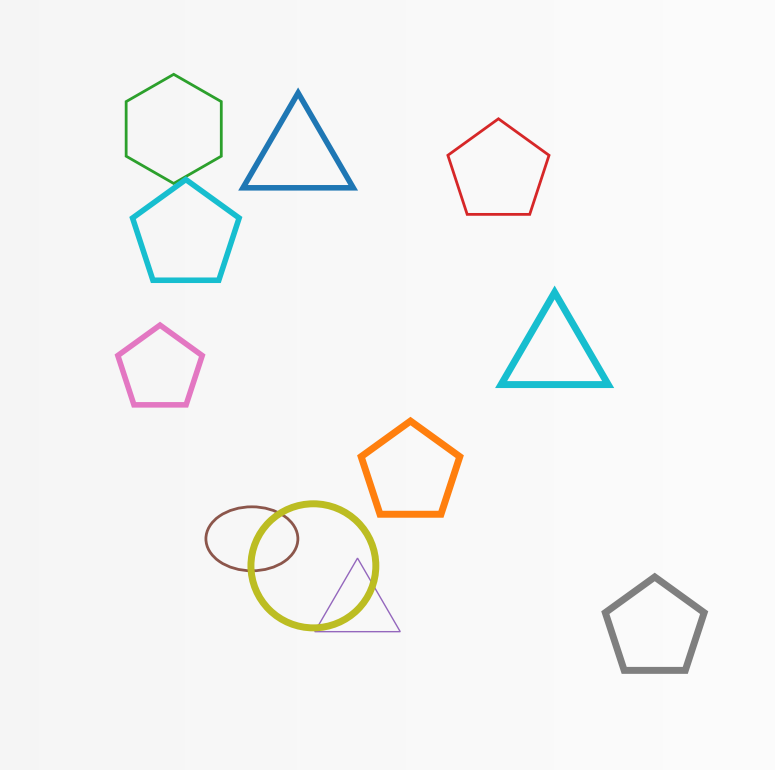[{"shape": "triangle", "thickness": 2, "radius": 0.41, "center": [0.385, 0.797]}, {"shape": "pentagon", "thickness": 2.5, "radius": 0.33, "center": [0.53, 0.386]}, {"shape": "hexagon", "thickness": 1, "radius": 0.35, "center": [0.224, 0.833]}, {"shape": "pentagon", "thickness": 1, "radius": 0.34, "center": [0.643, 0.777]}, {"shape": "triangle", "thickness": 0.5, "radius": 0.32, "center": [0.461, 0.211]}, {"shape": "oval", "thickness": 1, "radius": 0.3, "center": [0.325, 0.3]}, {"shape": "pentagon", "thickness": 2, "radius": 0.29, "center": [0.206, 0.521]}, {"shape": "pentagon", "thickness": 2.5, "radius": 0.34, "center": [0.845, 0.184]}, {"shape": "circle", "thickness": 2.5, "radius": 0.4, "center": [0.404, 0.265]}, {"shape": "triangle", "thickness": 2.5, "radius": 0.4, "center": [0.716, 0.54]}, {"shape": "pentagon", "thickness": 2, "radius": 0.36, "center": [0.24, 0.695]}]